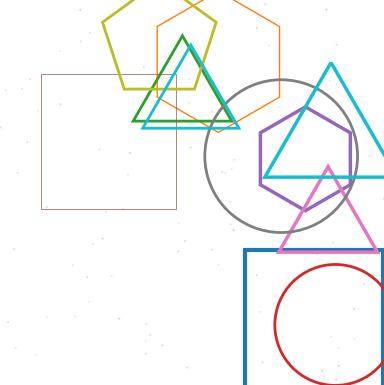[{"shape": "square", "thickness": 3, "radius": 0.9, "center": [0.816, 0.171]}, {"shape": "hexagon", "thickness": 1, "radius": 0.92, "center": [0.567, 0.839]}, {"shape": "triangle", "thickness": 2, "radius": 0.74, "center": [0.474, 0.759]}, {"shape": "circle", "thickness": 2, "radius": 0.79, "center": [0.871, 0.156]}, {"shape": "hexagon", "thickness": 2.5, "radius": 0.67, "center": [0.793, 0.588]}, {"shape": "square", "thickness": 0.5, "radius": 0.88, "center": [0.281, 0.632]}, {"shape": "triangle", "thickness": 2.5, "radius": 0.74, "center": [0.852, 0.419]}, {"shape": "circle", "thickness": 2, "radius": 0.99, "center": [0.73, 0.594]}, {"shape": "pentagon", "thickness": 2, "radius": 0.78, "center": [0.414, 0.894]}, {"shape": "triangle", "thickness": 2, "radius": 0.72, "center": [0.496, 0.739]}, {"shape": "triangle", "thickness": 2.5, "radius": 0.99, "center": [0.86, 0.639]}]